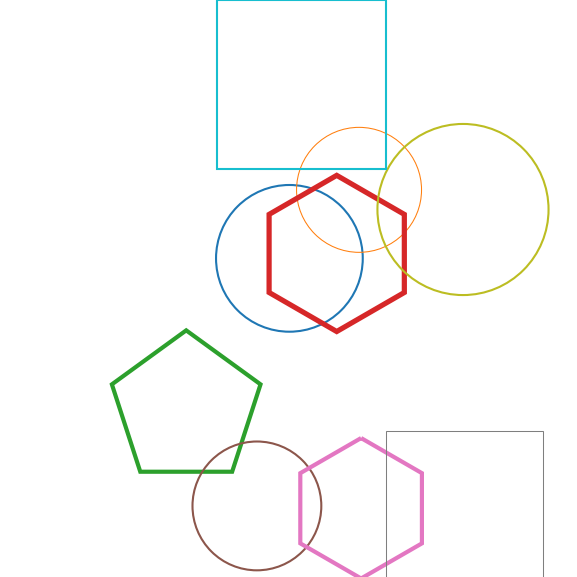[{"shape": "circle", "thickness": 1, "radius": 0.64, "center": [0.501, 0.552]}, {"shape": "circle", "thickness": 0.5, "radius": 0.54, "center": [0.622, 0.67]}, {"shape": "pentagon", "thickness": 2, "radius": 0.68, "center": [0.322, 0.292]}, {"shape": "hexagon", "thickness": 2.5, "radius": 0.68, "center": [0.583, 0.56]}, {"shape": "circle", "thickness": 1, "radius": 0.56, "center": [0.445, 0.123]}, {"shape": "hexagon", "thickness": 2, "radius": 0.61, "center": [0.625, 0.119]}, {"shape": "square", "thickness": 0.5, "radius": 0.68, "center": [0.805, 0.117]}, {"shape": "circle", "thickness": 1, "radius": 0.74, "center": [0.802, 0.636]}, {"shape": "square", "thickness": 1, "radius": 0.73, "center": [0.522, 0.853]}]